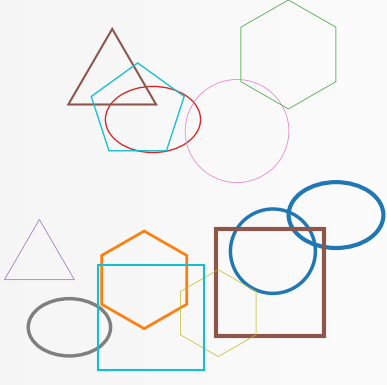[{"shape": "oval", "thickness": 3, "radius": 0.61, "center": [0.867, 0.441]}, {"shape": "circle", "thickness": 2.5, "radius": 0.55, "center": [0.704, 0.348]}, {"shape": "hexagon", "thickness": 2, "radius": 0.63, "center": [0.372, 0.273]}, {"shape": "hexagon", "thickness": 0.5, "radius": 0.71, "center": [0.744, 0.859]}, {"shape": "oval", "thickness": 1, "radius": 0.61, "center": [0.395, 0.69]}, {"shape": "triangle", "thickness": 0.5, "radius": 0.52, "center": [0.102, 0.326]}, {"shape": "triangle", "thickness": 1.5, "radius": 0.65, "center": [0.29, 0.794]}, {"shape": "square", "thickness": 3, "radius": 0.7, "center": [0.697, 0.266]}, {"shape": "circle", "thickness": 0.5, "radius": 0.67, "center": [0.612, 0.66]}, {"shape": "oval", "thickness": 2.5, "radius": 0.53, "center": [0.179, 0.15]}, {"shape": "hexagon", "thickness": 0.5, "radius": 0.56, "center": [0.563, 0.187]}, {"shape": "square", "thickness": 1.5, "radius": 0.68, "center": [0.389, 0.175]}, {"shape": "pentagon", "thickness": 1, "radius": 0.63, "center": [0.355, 0.71]}]